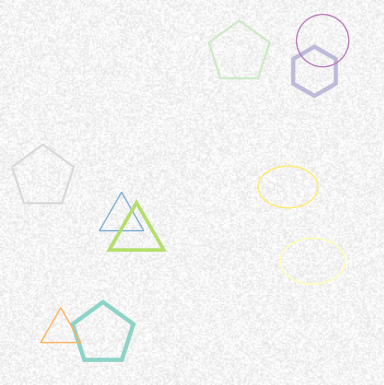[{"shape": "pentagon", "thickness": 3, "radius": 0.41, "center": [0.268, 0.132]}, {"shape": "oval", "thickness": 1, "radius": 0.42, "center": [0.813, 0.322]}, {"shape": "hexagon", "thickness": 3, "radius": 0.32, "center": [0.817, 0.815]}, {"shape": "triangle", "thickness": 1, "radius": 0.33, "center": [0.316, 0.434]}, {"shape": "triangle", "thickness": 1, "radius": 0.3, "center": [0.158, 0.14]}, {"shape": "triangle", "thickness": 2.5, "radius": 0.41, "center": [0.355, 0.392]}, {"shape": "pentagon", "thickness": 1.5, "radius": 0.42, "center": [0.111, 0.54]}, {"shape": "circle", "thickness": 1, "radius": 0.34, "center": [0.838, 0.894]}, {"shape": "pentagon", "thickness": 1.5, "radius": 0.41, "center": [0.621, 0.864]}, {"shape": "oval", "thickness": 1, "radius": 0.39, "center": [0.748, 0.514]}]